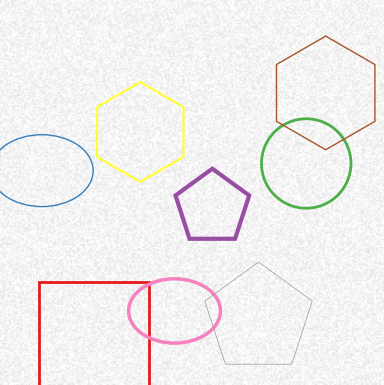[{"shape": "square", "thickness": 2, "radius": 0.72, "center": [0.244, 0.125]}, {"shape": "oval", "thickness": 1, "radius": 0.67, "center": [0.109, 0.557]}, {"shape": "circle", "thickness": 2, "radius": 0.58, "center": [0.795, 0.575]}, {"shape": "pentagon", "thickness": 3, "radius": 0.5, "center": [0.552, 0.461]}, {"shape": "hexagon", "thickness": 1.5, "radius": 0.65, "center": [0.364, 0.657]}, {"shape": "hexagon", "thickness": 1, "radius": 0.74, "center": [0.846, 0.759]}, {"shape": "oval", "thickness": 2.5, "radius": 0.6, "center": [0.453, 0.192]}, {"shape": "pentagon", "thickness": 0.5, "radius": 0.73, "center": [0.672, 0.173]}]